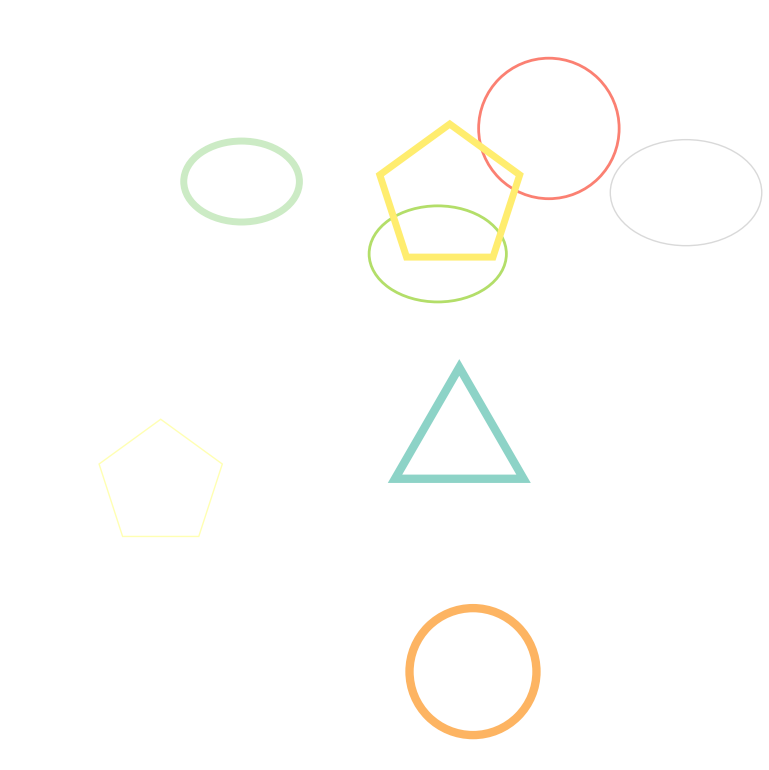[{"shape": "triangle", "thickness": 3, "radius": 0.48, "center": [0.596, 0.426]}, {"shape": "pentagon", "thickness": 0.5, "radius": 0.42, "center": [0.209, 0.371]}, {"shape": "circle", "thickness": 1, "radius": 0.46, "center": [0.713, 0.833]}, {"shape": "circle", "thickness": 3, "radius": 0.41, "center": [0.614, 0.128]}, {"shape": "oval", "thickness": 1, "radius": 0.45, "center": [0.569, 0.67]}, {"shape": "oval", "thickness": 0.5, "radius": 0.49, "center": [0.891, 0.75]}, {"shape": "oval", "thickness": 2.5, "radius": 0.38, "center": [0.314, 0.764]}, {"shape": "pentagon", "thickness": 2.5, "radius": 0.48, "center": [0.584, 0.743]}]